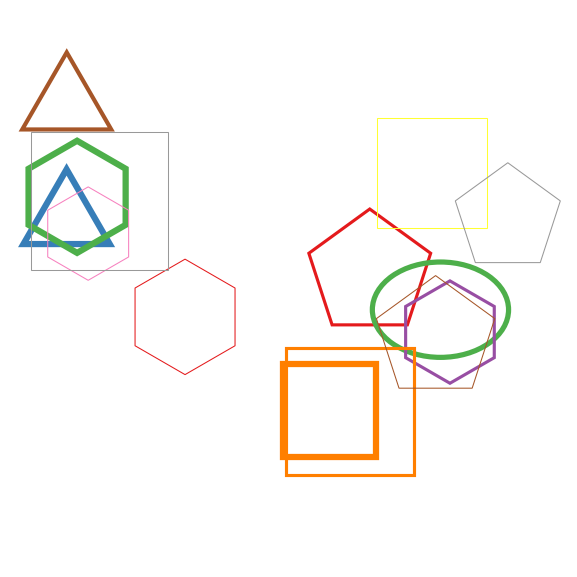[{"shape": "hexagon", "thickness": 0.5, "radius": 0.5, "center": [0.32, 0.45]}, {"shape": "pentagon", "thickness": 1.5, "radius": 0.55, "center": [0.64, 0.526]}, {"shape": "triangle", "thickness": 3, "radius": 0.43, "center": [0.115, 0.62]}, {"shape": "hexagon", "thickness": 3, "radius": 0.49, "center": [0.133, 0.658]}, {"shape": "oval", "thickness": 2.5, "radius": 0.59, "center": [0.763, 0.463]}, {"shape": "hexagon", "thickness": 1.5, "radius": 0.44, "center": [0.779, 0.424]}, {"shape": "square", "thickness": 3, "radius": 0.4, "center": [0.571, 0.288]}, {"shape": "square", "thickness": 1.5, "radius": 0.55, "center": [0.606, 0.287]}, {"shape": "square", "thickness": 0.5, "radius": 0.48, "center": [0.748, 0.7]}, {"shape": "triangle", "thickness": 2, "radius": 0.45, "center": [0.116, 0.819]}, {"shape": "pentagon", "thickness": 0.5, "radius": 0.54, "center": [0.754, 0.414]}, {"shape": "hexagon", "thickness": 0.5, "radius": 0.4, "center": [0.153, 0.595]}, {"shape": "square", "thickness": 0.5, "radius": 0.6, "center": [0.172, 0.651]}, {"shape": "pentagon", "thickness": 0.5, "radius": 0.48, "center": [0.879, 0.622]}]